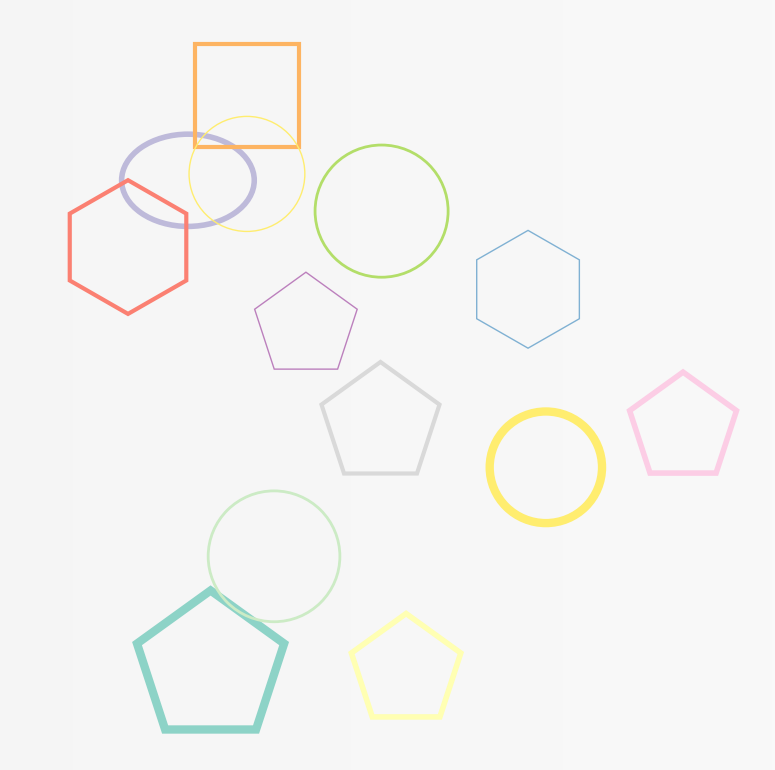[{"shape": "pentagon", "thickness": 3, "radius": 0.5, "center": [0.272, 0.133]}, {"shape": "pentagon", "thickness": 2, "radius": 0.37, "center": [0.524, 0.129]}, {"shape": "oval", "thickness": 2, "radius": 0.43, "center": [0.243, 0.766]}, {"shape": "hexagon", "thickness": 1.5, "radius": 0.43, "center": [0.165, 0.679]}, {"shape": "hexagon", "thickness": 0.5, "radius": 0.38, "center": [0.681, 0.624]}, {"shape": "square", "thickness": 1.5, "radius": 0.34, "center": [0.318, 0.876]}, {"shape": "circle", "thickness": 1, "radius": 0.43, "center": [0.492, 0.726]}, {"shape": "pentagon", "thickness": 2, "radius": 0.36, "center": [0.881, 0.444]}, {"shape": "pentagon", "thickness": 1.5, "radius": 0.4, "center": [0.491, 0.45]}, {"shape": "pentagon", "thickness": 0.5, "radius": 0.35, "center": [0.395, 0.577]}, {"shape": "circle", "thickness": 1, "radius": 0.42, "center": [0.354, 0.278]}, {"shape": "circle", "thickness": 0.5, "radius": 0.37, "center": [0.319, 0.774]}, {"shape": "circle", "thickness": 3, "radius": 0.36, "center": [0.704, 0.393]}]